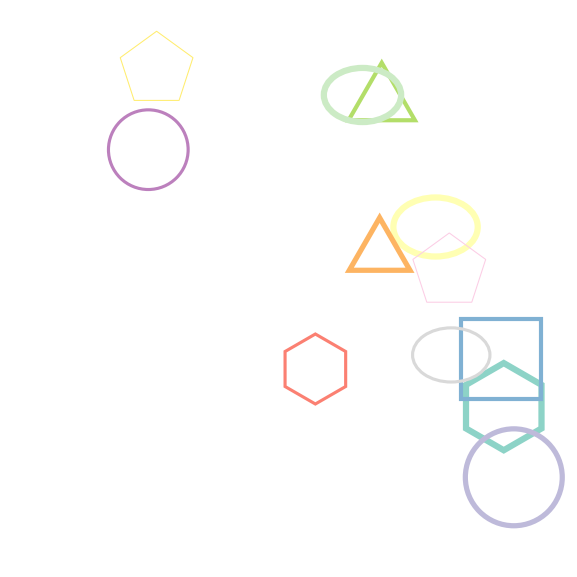[{"shape": "hexagon", "thickness": 3, "radius": 0.38, "center": [0.872, 0.295]}, {"shape": "oval", "thickness": 3, "radius": 0.37, "center": [0.754, 0.606]}, {"shape": "circle", "thickness": 2.5, "radius": 0.42, "center": [0.89, 0.173]}, {"shape": "hexagon", "thickness": 1.5, "radius": 0.3, "center": [0.546, 0.36]}, {"shape": "square", "thickness": 2, "radius": 0.35, "center": [0.867, 0.378]}, {"shape": "triangle", "thickness": 2.5, "radius": 0.3, "center": [0.657, 0.561]}, {"shape": "triangle", "thickness": 2, "radius": 0.33, "center": [0.661, 0.824]}, {"shape": "pentagon", "thickness": 0.5, "radius": 0.33, "center": [0.778, 0.529]}, {"shape": "oval", "thickness": 1.5, "radius": 0.33, "center": [0.781, 0.385]}, {"shape": "circle", "thickness": 1.5, "radius": 0.34, "center": [0.257, 0.74]}, {"shape": "oval", "thickness": 3, "radius": 0.33, "center": [0.628, 0.835]}, {"shape": "pentagon", "thickness": 0.5, "radius": 0.33, "center": [0.271, 0.879]}]